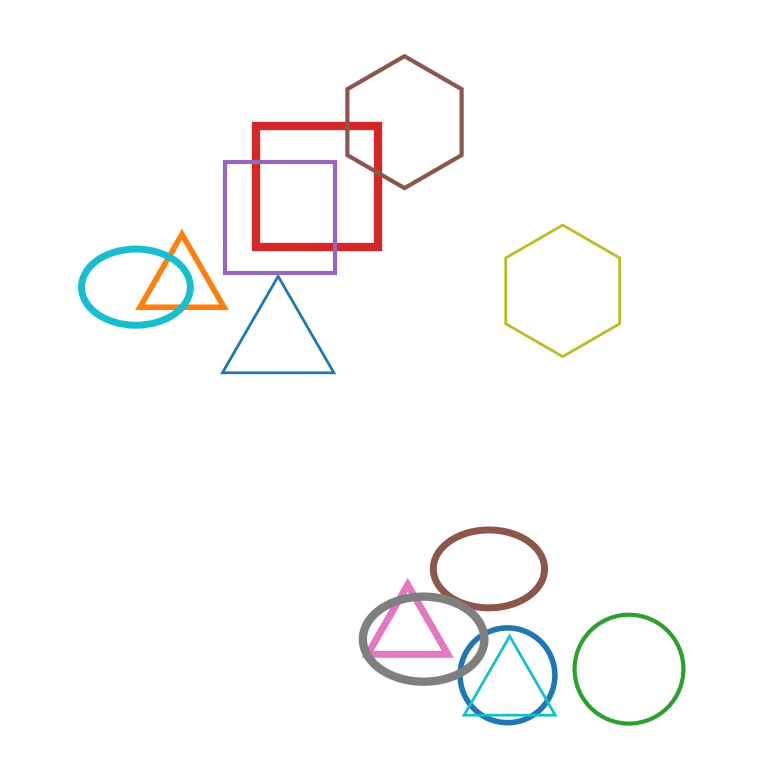[{"shape": "triangle", "thickness": 1, "radius": 0.42, "center": [0.361, 0.558]}, {"shape": "circle", "thickness": 2, "radius": 0.31, "center": [0.659, 0.123]}, {"shape": "triangle", "thickness": 2, "radius": 0.32, "center": [0.236, 0.633]}, {"shape": "circle", "thickness": 1.5, "radius": 0.35, "center": [0.817, 0.131]}, {"shape": "square", "thickness": 3, "radius": 0.39, "center": [0.412, 0.758]}, {"shape": "square", "thickness": 1.5, "radius": 0.36, "center": [0.363, 0.717]}, {"shape": "oval", "thickness": 2.5, "radius": 0.36, "center": [0.635, 0.261]}, {"shape": "hexagon", "thickness": 1.5, "radius": 0.43, "center": [0.525, 0.841]}, {"shape": "triangle", "thickness": 2.5, "radius": 0.3, "center": [0.53, 0.18]}, {"shape": "oval", "thickness": 3, "radius": 0.39, "center": [0.55, 0.17]}, {"shape": "hexagon", "thickness": 1, "radius": 0.43, "center": [0.731, 0.622]}, {"shape": "triangle", "thickness": 1, "radius": 0.34, "center": [0.662, 0.105]}, {"shape": "oval", "thickness": 2.5, "radius": 0.35, "center": [0.177, 0.627]}]